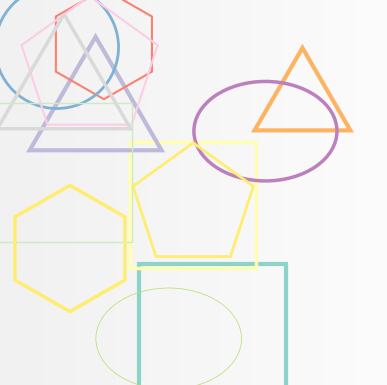[{"shape": "square", "thickness": 3, "radius": 0.95, "center": [0.548, 0.125]}, {"shape": "square", "thickness": 2.5, "radius": 0.81, "center": [0.498, 0.467]}, {"shape": "triangle", "thickness": 3, "radius": 0.98, "center": [0.247, 0.708]}, {"shape": "hexagon", "thickness": 1.5, "radius": 0.72, "center": [0.268, 0.886]}, {"shape": "circle", "thickness": 2, "radius": 0.8, "center": [0.147, 0.877]}, {"shape": "triangle", "thickness": 3, "radius": 0.71, "center": [0.781, 0.733]}, {"shape": "oval", "thickness": 0.5, "radius": 0.94, "center": [0.435, 0.12]}, {"shape": "pentagon", "thickness": 1.5, "radius": 0.92, "center": [0.231, 0.826]}, {"shape": "triangle", "thickness": 2.5, "radius": 0.99, "center": [0.165, 0.765]}, {"shape": "oval", "thickness": 2.5, "radius": 0.92, "center": [0.685, 0.659]}, {"shape": "square", "thickness": 1, "radius": 0.91, "center": [0.16, 0.551]}, {"shape": "hexagon", "thickness": 2.5, "radius": 0.82, "center": [0.18, 0.355]}, {"shape": "pentagon", "thickness": 2, "radius": 0.82, "center": [0.499, 0.466]}]